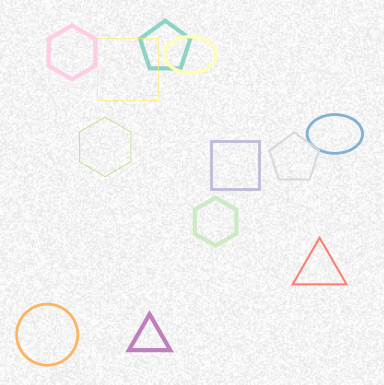[{"shape": "pentagon", "thickness": 3, "radius": 0.34, "center": [0.429, 0.878]}, {"shape": "oval", "thickness": 2.5, "radius": 0.34, "center": [0.495, 0.858]}, {"shape": "square", "thickness": 2, "radius": 0.31, "center": [0.611, 0.572]}, {"shape": "triangle", "thickness": 1.5, "radius": 0.4, "center": [0.83, 0.302]}, {"shape": "oval", "thickness": 2, "radius": 0.36, "center": [0.87, 0.652]}, {"shape": "circle", "thickness": 2, "radius": 0.4, "center": [0.123, 0.131]}, {"shape": "hexagon", "thickness": 0.5, "radius": 0.39, "center": [0.273, 0.619]}, {"shape": "hexagon", "thickness": 3, "radius": 0.35, "center": [0.187, 0.864]}, {"shape": "pentagon", "thickness": 1.5, "radius": 0.34, "center": [0.764, 0.589]}, {"shape": "triangle", "thickness": 3, "radius": 0.31, "center": [0.389, 0.122]}, {"shape": "hexagon", "thickness": 3, "radius": 0.31, "center": [0.56, 0.424]}, {"shape": "square", "thickness": 0.5, "radius": 0.4, "center": [0.331, 0.821]}]